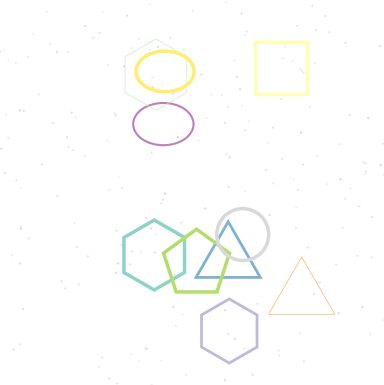[{"shape": "hexagon", "thickness": 2.5, "radius": 0.45, "center": [0.401, 0.338]}, {"shape": "square", "thickness": 2.5, "radius": 0.34, "center": [0.73, 0.823]}, {"shape": "hexagon", "thickness": 2, "radius": 0.42, "center": [0.596, 0.14]}, {"shape": "triangle", "thickness": 2, "radius": 0.48, "center": [0.593, 0.328]}, {"shape": "triangle", "thickness": 0.5, "radius": 0.5, "center": [0.784, 0.233]}, {"shape": "pentagon", "thickness": 2.5, "radius": 0.45, "center": [0.51, 0.315]}, {"shape": "circle", "thickness": 2.5, "radius": 0.34, "center": [0.631, 0.391]}, {"shape": "oval", "thickness": 1.5, "radius": 0.39, "center": [0.424, 0.678]}, {"shape": "hexagon", "thickness": 0.5, "radius": 0.46, "center": [0.405, 0.806]}, {"shape": "oval", "thickness": 2.5, "radius": 0.38, "center": [0.429, 0.814]}]